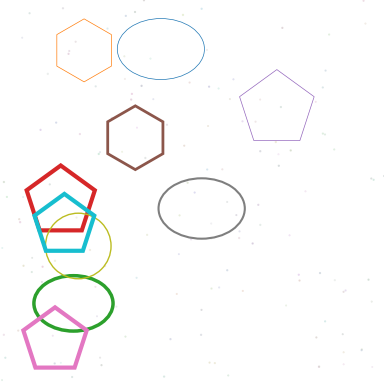[{"shape": "oval", "thickness": 0.5, "radius": 0.57, "center": [0.418, 0.873]}, {"shape": "hexagon", "thickness": 0.5, "radius": 0.41, "center": [0.218, 0.869]}, {"shape": "oval", "thickness": 2.5, "radius": 0.51, "center": [0.191, 0.212]}, {"shape": "pentagon", "thickness": 3, "radius": 0.47, "center": [0.158, 0.477]}, {"shape": "pentagon", "thickness": 0.5, "radius": 0.51, "center": [0.719, 0.717]}, {"shape": "hexagon", "thickness": 2, "radius": 0.41, "center": [0.351, 0.642]}, {"shape": "pentagon", "thickness": 3, "radius": 0.43, "center": [0.143, 0.115]}, {"shape": "oval", "thickness": 1.5, "radius": 0.56, "center": [0.524, 0.458]}, {"shape": "circle", "thickness": 1, "radius": 0.43, "center": [0.203, 0.361]}, {"shape": "pentagon", "thickness": 3, "radius": 0.41, "center": [0.167, 0.415]}]